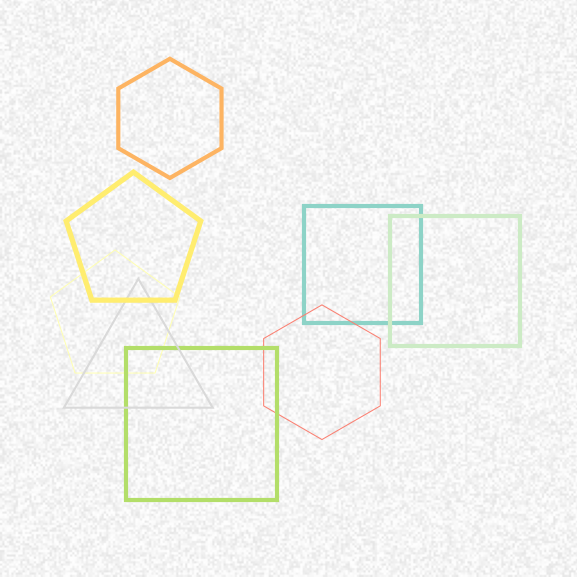[{"shape": "square", "thickness": 2, "radius": 0.51, "center": [0.627, 0.541]}, {"shape": "pentagon", "thickness": 0.5, "radius": 0.59, "center": [0.199, 0.448]}, {"shape": "hexagon", "thickness": 0.5, "radius": 0.58, "center": [0.558, 0.355]}, {"shape": "hexagon", "thickness": 2, "radius": 0.52, "center": [0.294, 0.794]}, {"shape": "square", "thickness": 2, "radius": 0.65, "center": [0.348, 0.265]}, {"shape": "triangle", "thickness": 1, "radius": 0.74, "center": [0.239, 0.368]}, {"shape": "square", "thickness": 2, "radius": 0.56, "center": [0.788, 0.513]}, {"shape": "pentagon", "thickness": 2.5, "radius": 0.61, "center": [0.231, 0.579]}]